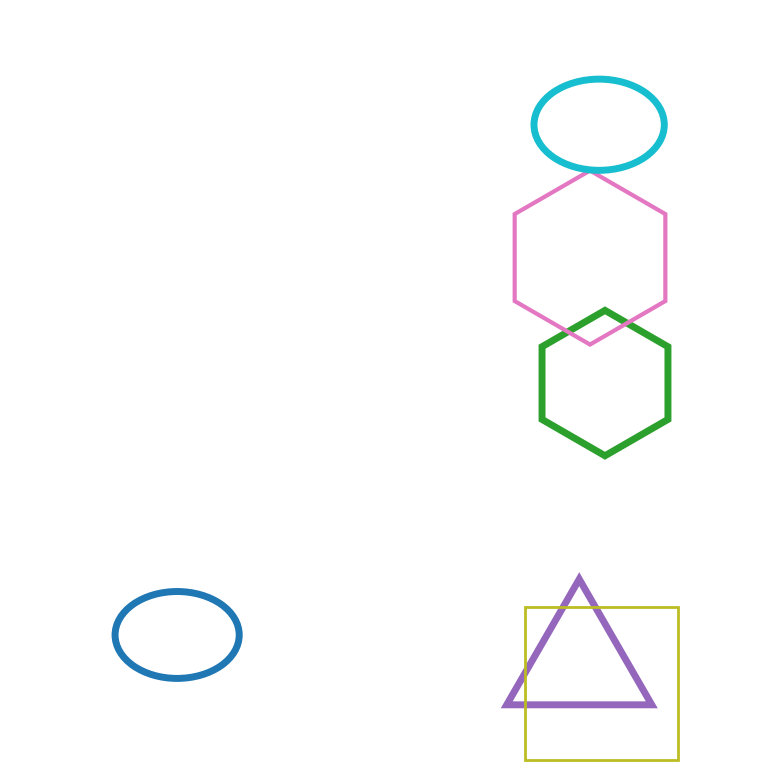[{"shape": "oval", "thickness": 2.5, "radius": 0.4, "center": [0.23, 0.175]}, {"shape": "hexagon", "thickness": 2.5, "radius": 0.47, "center": [0.786, 0.503]}, {"shape": "triangle", "thickness": 2.5, "radius": 0.54, "center": [0.752, 0.139]}, {"shape": "hexagon", "thickness": 1.5, "radius": 0.56, "center": [0.766, 0.666]}, {"shape": "square", "thickness": 1, "radius": 0.5, "center": [0.782, 0.112]}, {"shape": "oval", "thickness": 2.5, "radius": 0.42, "center": [0.778, 0.838]}]